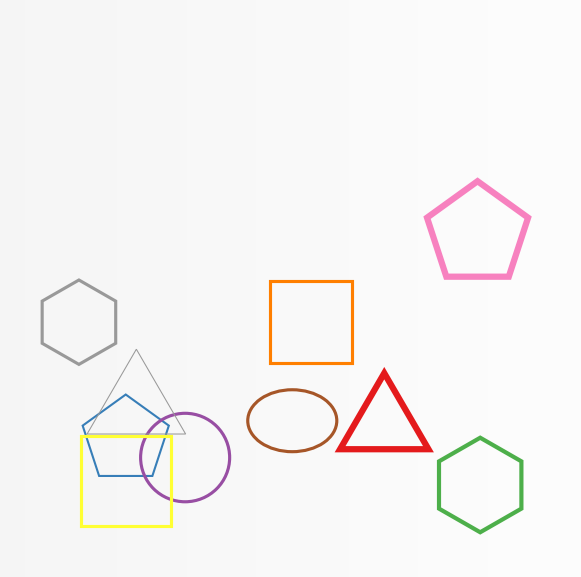[{"shape": "triangle", "thickness": 3, "radius": 0.44, "center": [0.661, 0.265]}, {"shape": "pentagon", "thickness": 1, "radius": 0.39, "center": [0.216, 0.238]}, {"shape": "hexagon", "thickness": 2, "radius": 0.41, "center": [0.826, 0.159]}, {"shape": "circle", "thickness": 1.5, "radius": 0.38, "center": [0.318, 0.207]}, {"shape": "square", "thickness": 1.5, "radius": 0.35, "center": [0.535, 0.442]}, {"shape": "square", "thickness": 1.5, "radius": 0.39, "center": [0.216, 0.166]}, {"shape": "oval", "thickness": 1.5, "radius": 0.38, "center": [0.503, 0.271]}, {"shape": "pentagon", "thickness": 3, "radius": 0.46, "center": [0.822, 0.594]}, {"shape": "triangle", "thickness": 0.5, "radius": 0.49, "center": [0.235, 0.297]}, {"shape": "hexagon", "thickness": 1.5, "radius": 0.37, "center": [0.136, 0.441]}]